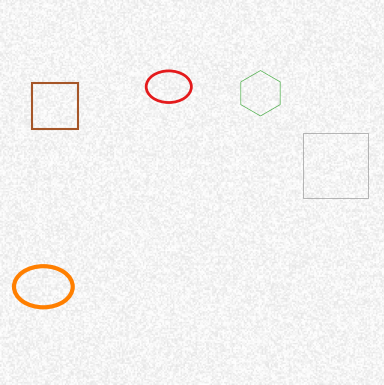[{"shape": "oval", "thickness": 2, "radius": 0.29, "center": [0.438, 0.775]}, {"shape": "hexagon", "thickness": 0.5, "radius": 0.3, "center": [0.677, 0.758]}, {"shape": "oval", "thickness": 3, "radius": 0.38, "center": [0.113, 0.255]}, {"shape": "square", "thickness": 1.5, "radius": 0.3, "center": [0.143, 0.725]}, {"shape": "square", "thickness": 0.5, "radius": 0.42, "center": [0.871, 0.57]}]